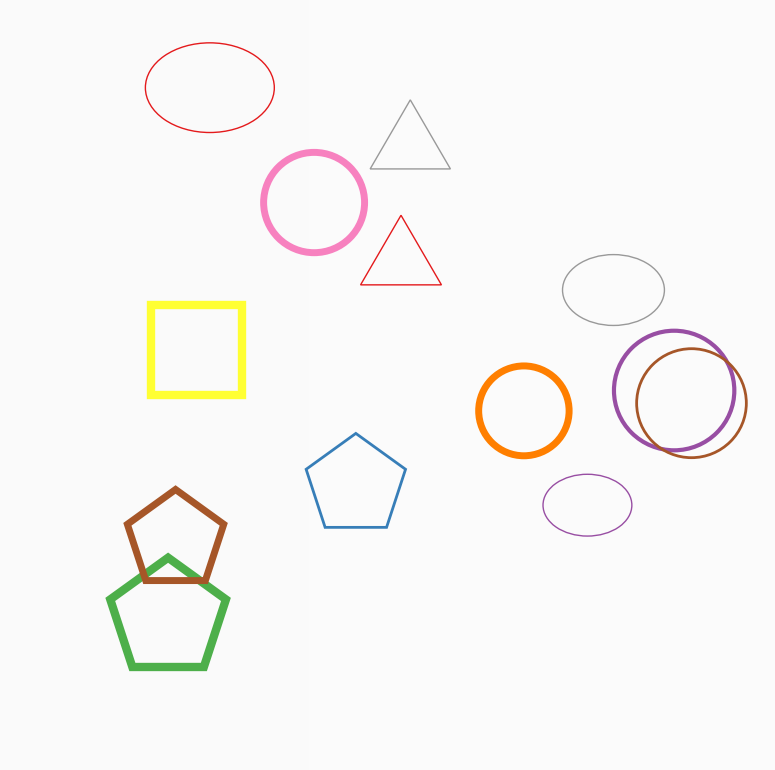[{"shape": "oval", "thickness": 0.5, "radius": 0.42, "center": [0.271, 0.886]}, {"shape": "triangle", "thickness": 0.5, "radius": 0.3, "center": [0.517, 0.66]}, {"shape": "pentagon", "thickness": 1, "radius": 0.34, "center": [0.459, 0.37]}, {"shape": "pentagon", "thickness": 3, "radius": 0.39, "center": [0.217, 0.197]}, {"shape": "circle", "thickness": 1.5, "radius": 0.39, "center": [0.87, 0.493]}, {"shape": "oval", "thickness": 0.5, "radius": 0.29, "center": [0.758, 0.344]}, {"shape": "circle", "thickness": 2.5, "radius": 0.29, "center": [0.676, 0.466]}, {"shape": "square", "thickness": 3, "radius": 0.29, "center": [0.253, 0.545]}, {"shape": "circle", "thickness": 1, "radius": 0.35, "center": [0.892, 0.476]}, {"shape": "pentagon", "thickness": 2.5, "radius": 0.33, "center": [0.227, 0.299]}, {"shape": "circle", "thickness": 2.5, "radius": 0.33, "center": [0.405, 0.737]}, {"shape": "oval", "thickness": 0.5, "radius": 0.33, "center": [0.792, 0.623]}, {"shape": "triangle", "thickness": 0.5, "radius": 0.3, "center": [0.529, 0.811]}]